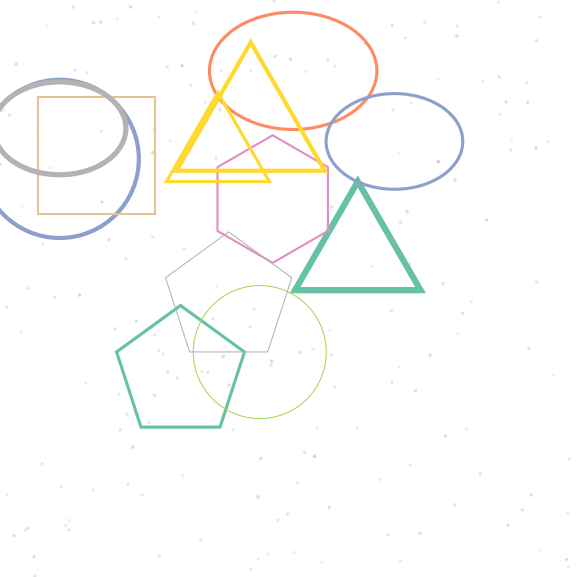[{"shape": "triangle", "thickness": 3, "radius": 0.63, "center": [0.62, 0.559]}, {"shape": "pentagon", "thickness": 1.5, "radius": 0.58, "center": [0.313, 0.354]}, {"shape": "oval", "thickness": 1.5, "radius": 0.72, "center": [0.508, 0.876]}, {"shape": "circle", "thickness": 2, "radius": 0.69, "center": [0.103, 0.724]}, {"shape": "oval", "thickness": 1.5, "radius": 0.59, "center": [0.683, 0.754]}, {"shape": "hexagon", "thickness": 1, "radius": 0.55, "center": [0.472, 0.654]}, {"shape": "circle", "thickness": 0.5, "radius": 0.58, "center": [0.45, 0.389]}, {"shape": "triangle", "thickness": 1.5, "radius": 0.51, "center": [0.377, 0.736]}, {"shape": "triangle", "thickness": 2, "radius": 0.74, "center": [0.434, 0.777]}, {"shape": "square", "thickness": 1, "radius": 0.51, "center": [0.167, 0.73]}, {"shape": "oval", "thickness": 2.5, "radius": 0.57, "center": [0.103, 0.777]}, {"shape": "pentagon", "thickness": 0.5, "radius": 0.57, "center": [0.396, 0.483]}]